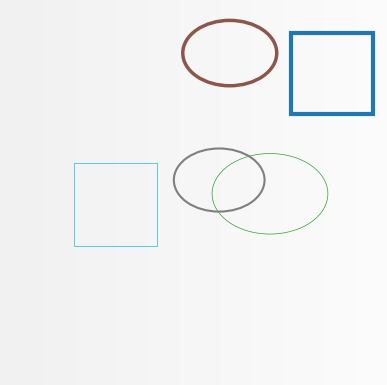[{"shape": "square", "thickness": 3, "radius": 0.53, "center": [0.857, 0.81]}, {"shape": "oval", "thickness": 0.5, "radius": 0.75, "center": [0.697, 0.497]}, {"shape": "oval", "thickness": 2.5, "radius": 0.61, "center": [0.593, 0.862]}, {"shape": "oval", "thickness": 1.5, "radius": 0.59, "center": [0.566, 0.532]}, {"shape": "square", "thickness": 0.5, "radius": 0.53, "center": [0.298, 0.468]}]